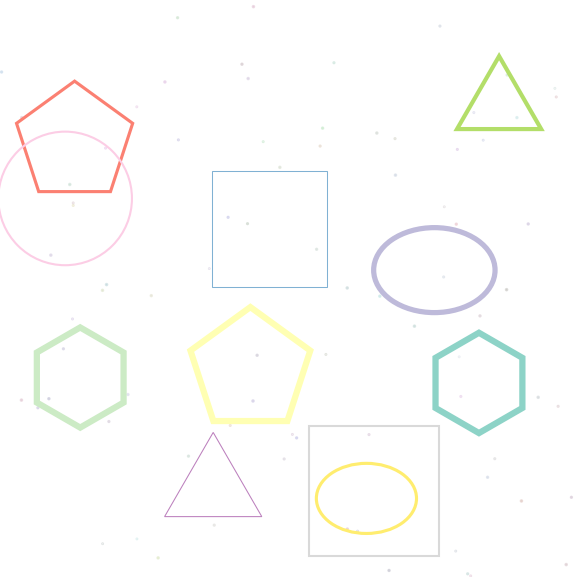[{"shape": "hexagon", "thickness": 3, "radius": 0.43, "center": [0.829, 0.336]}, {"shape": "pentagon", "thickness": 3, "radius": 0.55, "center": [0.434, 0.358]}, {"shape": "oval", "thickness": 2.5, "radius": 0.53, "center": [0.752, 0.531]}, {"shape": "pentagon", "thickness": 1.5, "radius": 0.53, "center": [0.129, 0.753]}, {"shape": "square", "thickness": 0.5, "radius": 0.5, "center": [0.467, 0.603]}, {"shape": "triangle", "thickness": 2, "radius": 0.42, "center": [0.864, 0.818]}, {"shape": "circle", "thickness": 1, "radius": 0.58, "center": [0.113, 0.656]}, {"shape": "square", "thickness": 1, "radius": 0.56, "center": [0.648, 0.149]}, {"shape": "triangle", "thickness": 0.5, "radius": 0.49, "center": [0.369, 0.153]}, {"shape": "hexagon", "thickness": 3, "radius": 0.43, "center": [0.139, 0.345]}, {"shape": "oval", "thickness": 1.5, "radius": 0.43, "center": [0.635, 0.136]}]